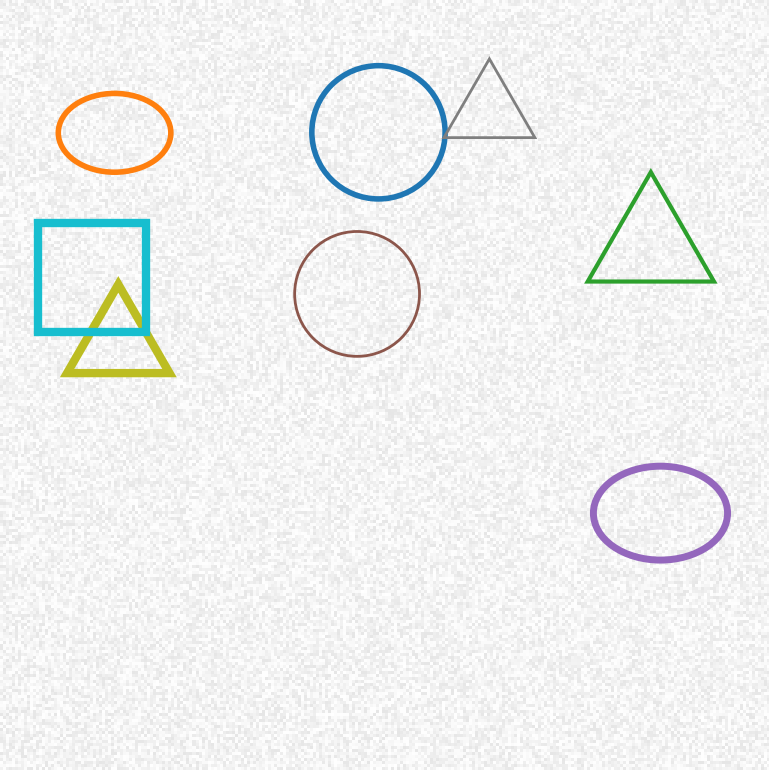[{"shape": "circle", "thickness": 2, "radius": 0.43, "center": [0.492, 0.828]}, {"shape": "oval", "thickness": 2, "radius": 0.37, "center": [0.149, 0.828]}, {"shape": "triangle", "thickness": 1.5, "radius": 0.47, "center": [0.845, 0.682]}, {"shape": "oval", "thickness": 2.5, "radius": 0.44, "center": [0.858, 0.334]}, {"shape": "circle", "thickness": 1, "radius": 0.41, "center": [0.464, 0.618]}, {"shape": "triangle", "thickness": 1, "radius": 0.34, "center": [0.636, 0.855]}, {"shape": "triangle", "thickness": 3, "radius": 0.38, "center": [0.154, 0.554]}, {"shape": "square", "thickness": 3, "radius": 0.35, "center": [0.12, 0.64]}]